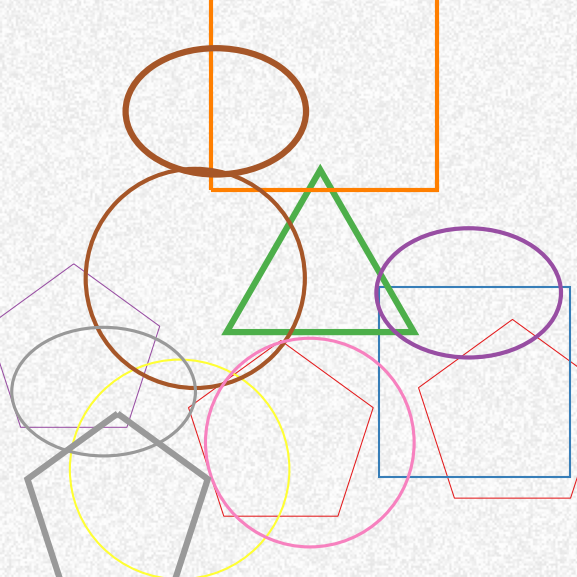[{"shape": "pentagon", "thickness": 0.5, "radius": 0.86, "center": [0.887, 0.275]}, {"shape": "pentagon", "thickness": 0.5, "radius": 0.84, "center": [0.486, 0.241]}, {"shape": "square", "thickness": 1, "radius": 0.82, "center": [0.821, 0.338]}, {"shape": "triangle", "thickness": 3, "radius": 0.94, "center": [0.555, 0.518]}, {"shape": "pentagon", "thickness": 0.5, "radius": 0.78, "center": [0.128, 0.386]}, {"shape": "oval", "thickness": 2, "radius": 0.8, "center": [0.812, 0.492]}, {"shape": "square", "thickness": 2, "radius": 0.98, "center": [0.561, 0.866]}, {"shape": "circle", "thickness": 1, "radius": 0.95, "center": [0.311, 0.186]}, {"shape": "circle", "thickness": 2, "radius": 0.95, "center": [0.338, 0.517]}, {"shape": "oval", "thickness": 3, "radius": 0.78, "center": [0.374, 0.806]}, {"shape": "circle", "thickness": 1.5, "radius": 0.9, "center": [0.536, 0.233]}, {"shape": "oval", "thickness": 1.5, "radius": 0.8, "center": [0.179, 0.321]}, {"shape": "pentagon", "thickness": 3, "radius": 0.82, "center": [0.204, 0.119]}]